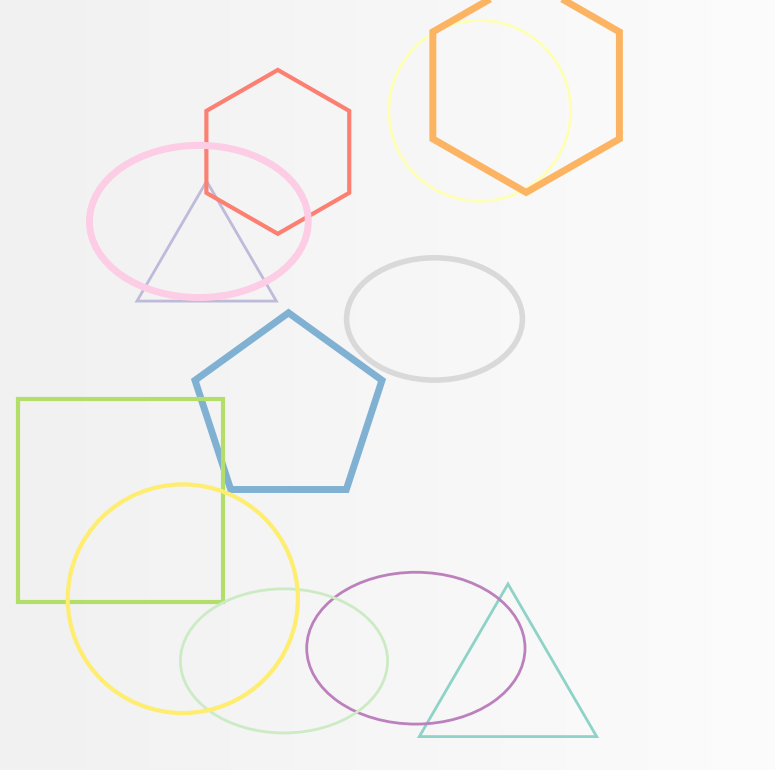[{"shape": "triangle", "thickness": 1, "radius": 0.66, "center": [0.655, 0.109]}, {"shape": "circle", "thickness": 1, "radius": 0.59, "center": [0.619, 0.856]}, {"shape": "triangle", "thickness": 1, "radius": 0.52, "center": [0.267, 0.661]}, {"shape": "hexagon", "thickness": 1.5, "radius": 0.53, "center": [0.358, 0.803]}, {"shape": "pentagon", "thickness": 2.5, "radius": 0.63, "center": [0.372, 0.467]}, {"shape": "hexagon", "thickness": 2.5, "radius": 0.69, "center": [0.679, 0.889]}, {"shape": "square", "thickness": 1.5, "radius": 0.66, "center": [0.156, 0.351]}, {"shape": "oval", "thickness": 2.5, "radius": 0.71, "center": [0.257, 0.712]}, {"shape": "oval", "thickness": 2, "radius": 0.57, "center": [0.561, 0.586]}, {"shape": "oval", "thickness": 1, "radius": 0.7, "center": [0.537, 0.158]}, {"shape": "oval", "thickness": 1, "radius": 0.67, "center": [0.366, 0.142]}, {"shape": "circle", "thickness": 1.5, "radius": 0.74, "center": [0.236, 0.222]}]